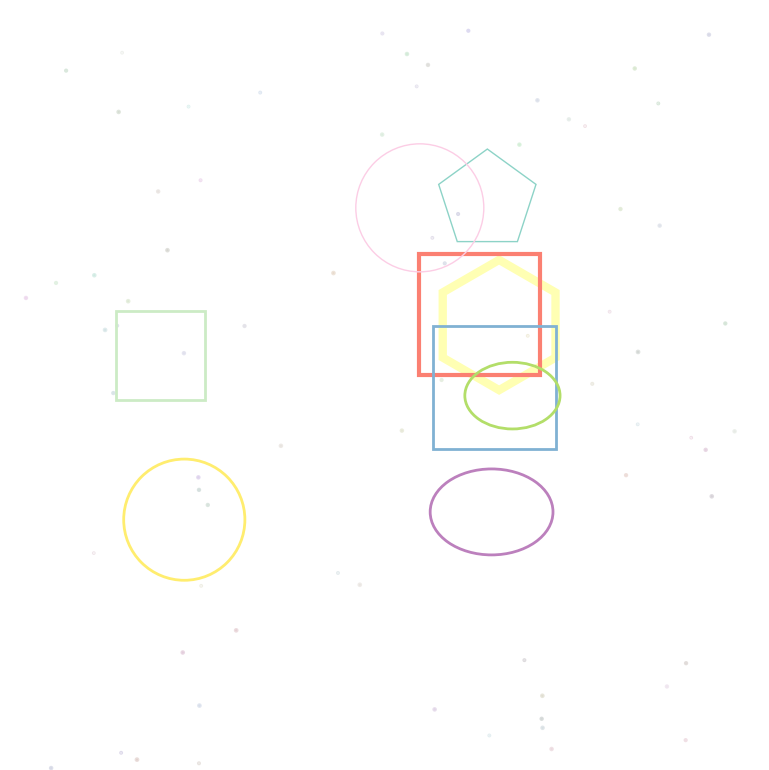[{"shape": "pentagon", "thickness": 0.5, "radius": 0.33, "center": [0.633, 0.74]}, {"shape": "hexagon", "thickness": 3, "radius": 0.42, "center": [0.648, 0.578]}, {"shape": "square", "thickness": 1.5, "radius": 0.39, "center": [0.622, 0.591]}, {"shape": "square", "thickness": 1, "radius": 0.4, "center": [0.642, 0.497]}, {"shape": "oval", "thickness": 1, "radius": 0.31, "center": [0.666, 0.486]}, {"shape": "circle", "thickness": 0.5, "radius": 0.42, "center": [0.545, 0.73]}, {"shape": "oval", "thickness": 1, "radius": 0.4, "center": [0.638, 0.335]}, {"shape": "square", "thickness": 1, "radius": 0.29, "center": [0.208, 0.538]}, {"shape": "circle", "thickness": 1, "radius": 0.39, "center": [0.239, 0.325]}]